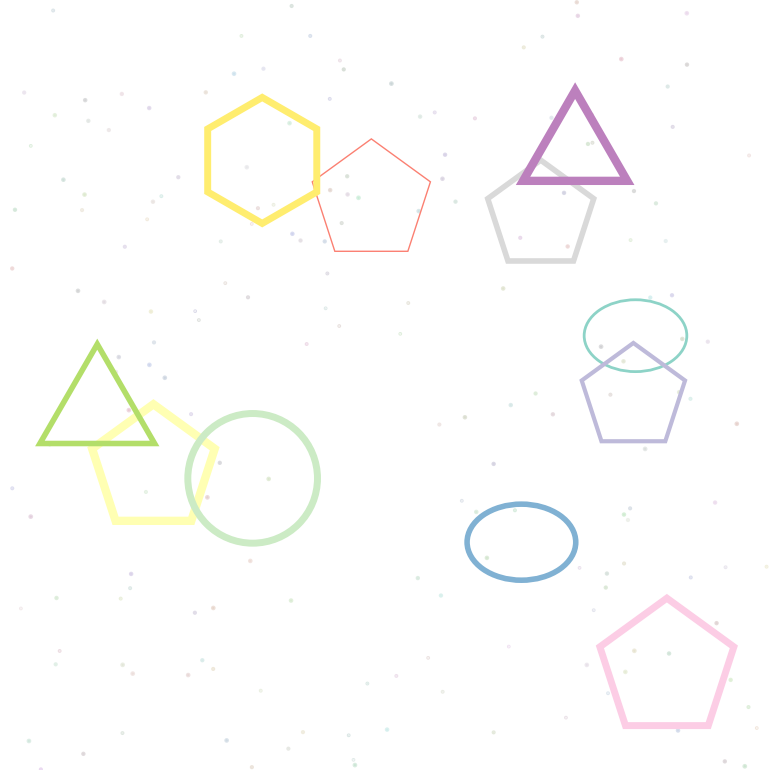[{"shape": "oval", "thickness": 1, "radius": 0.33, "center": [0.825, 0.564]}, {"shape": "pentagon", "thickness": 3, "radius": 0.42, "center": [0.199, 0.391]}, {"shape": "pentagon", "thickness": 1.5, "radius": 0.35, "center": [0.823, 0.484]}, {"shape": "pentagon", "thickness": 0.5, "radius": 0.4, "center": [0.482, 0.739]}, {"shape": "oval", "thickness": 2, "radius": 0.35, "center": [0.677, 0.296]}, {"shape": "triangle", "thickness": 2, "radius": 0.43, "center": [0.126, 0.467]}, {"shape": "pentagon", "thickness": 2.5, "radius": 0.46, "center": [0.866, 0.132]}, {"shape": "pentagon", "thickness": 2, "radius": 0.36, "center": [0.702, 0.72]}, {"shape": "triangle", "thickness": 3, "radius": 0.39, "center": [0.747, 0.804]}, {"shape": "circle", "thickness": 2.5, "radius": 0.42, "center": [0.328, 0.379]}, {"shape": "hexagon", "thickness": 2.5, "radius": 0.41, "center": [0.341, 0.792]}]